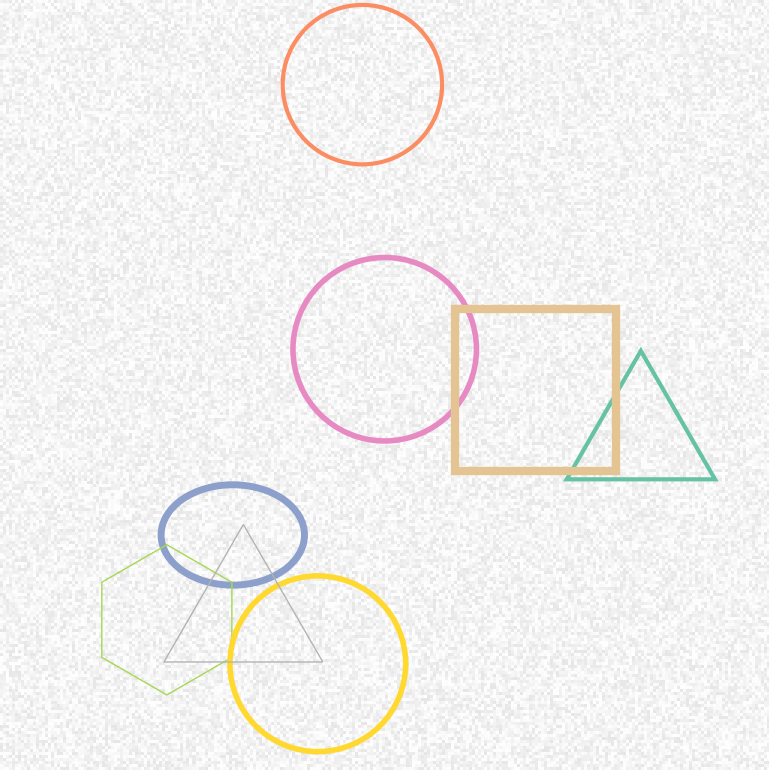[{"shape": "triangle", "thickness": 1.5, "radius": 0.56, "center": [0.832, 0.433]}, {"shape": "circle", "thickness": 1.5, "radius": 0.52, "center": [0.471, 0.89]}, {"shape": "oval", "thickness": 2.5, "radius": 0.47, "center": [0.302, 0.305]}, {"shape": "circle", "thickness": 2, "radius": 0.6, "center": [0.5, 0.546]}, {"shape": "hexagon", "thickness": 0.5, "radius": 0.49, "center": [0.217, 0.195]}, {"shape": "circle", "thickness": 2, "radius": 0.57, "center": [0.413, 0.138]}, {"shape": "square", "thickness": 3, "radius": 0.52, "center": [0.696, 0.494]}, {"shape": "triangle", "thickness": 0.5, "radius": 0.6, "center": [0.316, 0.2]}]